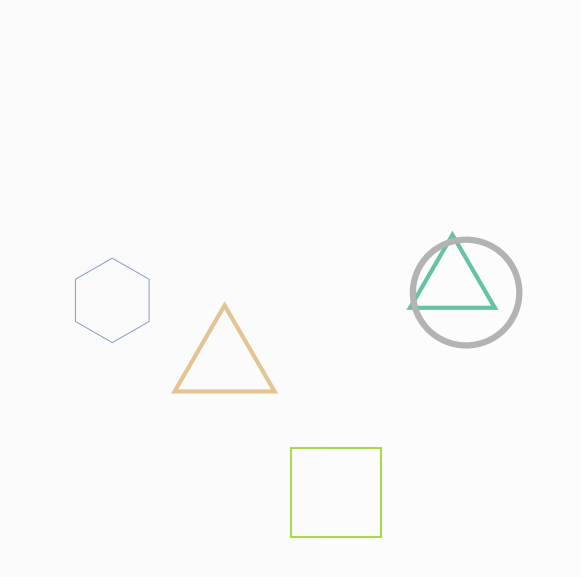[{"shape": "triangle", "thickness": 2, "radius": 0.42, "center": [0.778, 0.508]}, {"shape": "hexagon", "thickness": 0.5, "radius": 0.37, "center": [0.193, 0.479]}, {"shape": "square", "thickness": 1, "radius": 0.38, "center": [0.578, 0.147]}, {"shape": "triangle", "thickness": 2, "radius": 0.5, "center": [0.386, 0.371]}, {"shape": "circle", "thickness": 3, "radius": 0.46, "center": [0.802, 0.493]}]